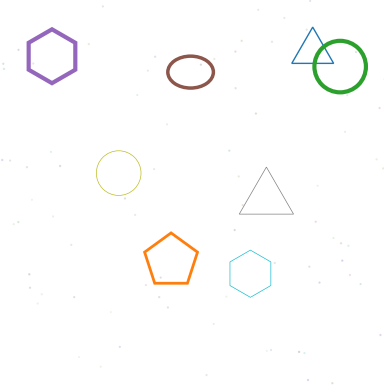[{"shape": "triangle", "thickness": 1, "radius": 0.31, "center": [0.812, 0.867]}, {"shape": "pentagon", "thickness": 2, "radius": 0.36, "center": [0.444, 0.323]}, {"shape": "circle", "thickness": 3, "radius": 0.33, "center": [0.884, 0.827]}, {"shape": "hexagon", "thickness": 3, "radius": 0.35, "center": [0.135, 0.854]}, {"shape": "oval", "thickness": 2.5, "radius": 0.3, "center": [0.495, 0.813]}, {"shape": "triangle", "thickness": 0.5, "radius": 0.41, "center": [0.692, 0.485]}, {"shape": "circle", "thickness": 0.5, "radius": 0.29, "center": [0.308, 0.55]}, {"shape": "hexagon", "thickness": 0.5, "radius": 0.31, "center": [0.65, 0.289]}]